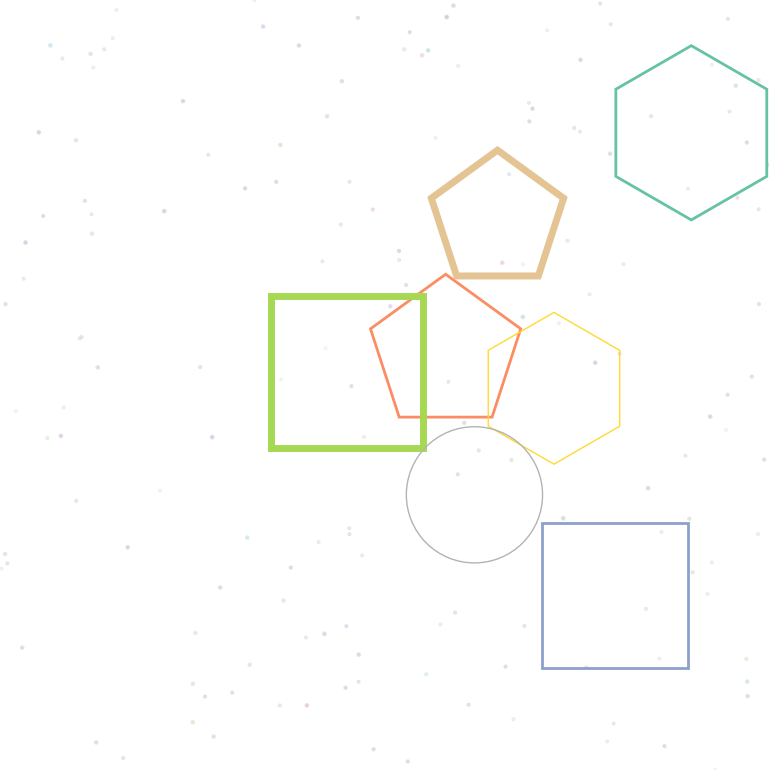[{"shape": "hexagon", "thickness": 1, "radius": 0.57, "center": [0.898, 0.828]}, {"shape": "pentagon", "thickness": 1, "radius": 0.51, "center": [0.579, 0.541]}, {"shape": "square", "thickness": 1, "radius": 0.47, "center": [0.799, 0.226]}, {"shape": "square", "thickness": 2.5, "radius": 0.49, "center": [0.45, 0.517]}, {"shape": "hexagon", "thickness": 0.5, "radius": 0.49, "center": [0.719, 0.496]}, {"shape": "pentagon", "thickness": 2.5, "radius": 0.45, "center": [0.646, 0.715]}, {"shape": "circle", "thickness": 0.5, "radius": 0.44, "center": [0.616, 0.357]}]